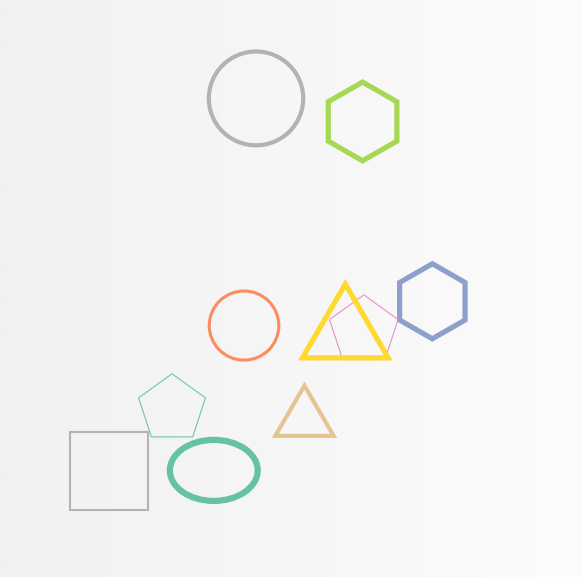[{"shape": "pentagon", "thickness": 0.5, "radius": 0.3, "center": [0.296, 0.291]}, {"shape": "oval", "thickness": 3, "radius": 0.38, "center": [0.368, 0.185]}, {"shape": "circle", "thickness": 1.5, "radius": 0.3, "center": [0.42, 0.435]}, {"shape": "hexagon", "thickness": 2.5, "radius": 0.32, "center": [0.744, 0.477]}, {"shape": "pentagon", "thickness": 0.5, "radius": 0.31, "center": [0.626, 0.427]}, {"shape": "hexagon", "thickness": 2.5, "radius": 0.34, "center": [0.624, 0.789]}, {"shape": "triangle", "thickness": 2.5, "radius": 0.43, "center": [0.594, 0.422]}, {"shape": "triangle", "thickness": 2, "radius": 0.29, "center": [0.524, 0.273]}, {"shape": "circle", "thickness": 2, "radius": 0.41, "center": [0.44, 0.829]}, {"shape": "square", "thickness": 1, "radius": 0.34, "center": [0.188, 0.183]}]